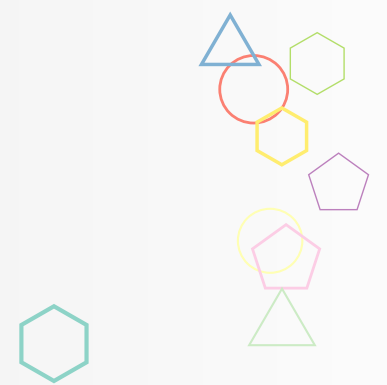[{"shape": "hexagon", "thickness": 3, "radius": 0.49, "center": [0.139, 0.107]}, {"shape": "circle", "thickness": 1.5, "radius": 0.42, "center": [0.697, 0.375]}, {"shape": "circle", "thickness": 2, "radius": 0.44, "center": [0.655, 0.768]}, {"shape": "triangle", "thickness": 2.5, "radius": 0.43, "center": [0.594, 0.875]}, {"shape": "hexagon", "thickness": 1, "radius": 0.4, "center": [0.819, 0.835]}, {"shape": "pentagon", "thickness": 2, "radius": 0.46, "center": [0.738, 0.325]}, {"shape": "pentagon", "thickness": 1, "radius": 0.41, "center": [0.874, 0.521]}, {"shape": "triangle", "thickness": 1.5, "radius": 0.49, "center": [0.728, 0.152]}, {"shape": "hexagon", "thickness": 2.5, "radius": 0.37, "center": [0.727, 0.646]}]